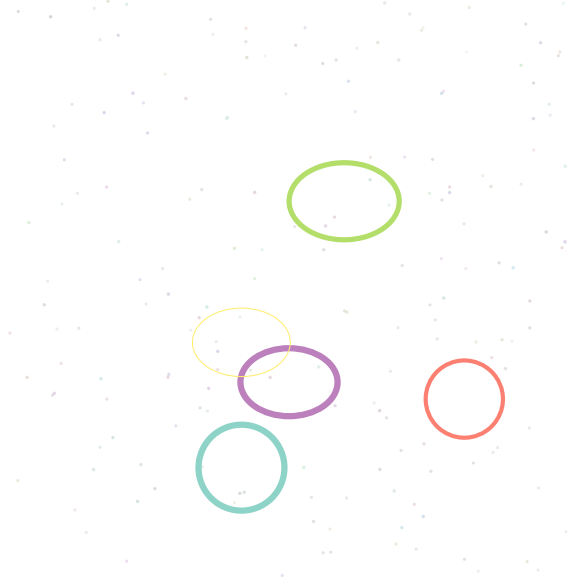[{"shape": "circle", "thickness": 3, "radius": 0.37, "center": [0.418, 0.189]}, {"shape": "circle", "thickness": 2, "radius": 0.33, "center": [0.804, 0.308]}, {"shape": "oval", "thickness": 2.5, "radius": 0.48, "center": [0.596, 0.651]}, {"shape": "oval", "thickness": 3, "radius": 0.42, "center": [0.5, 0.337]}, {"shape": "oval", "thickness": 0.5, "radius": 0.42, "center": [0.418, 0.406]}]